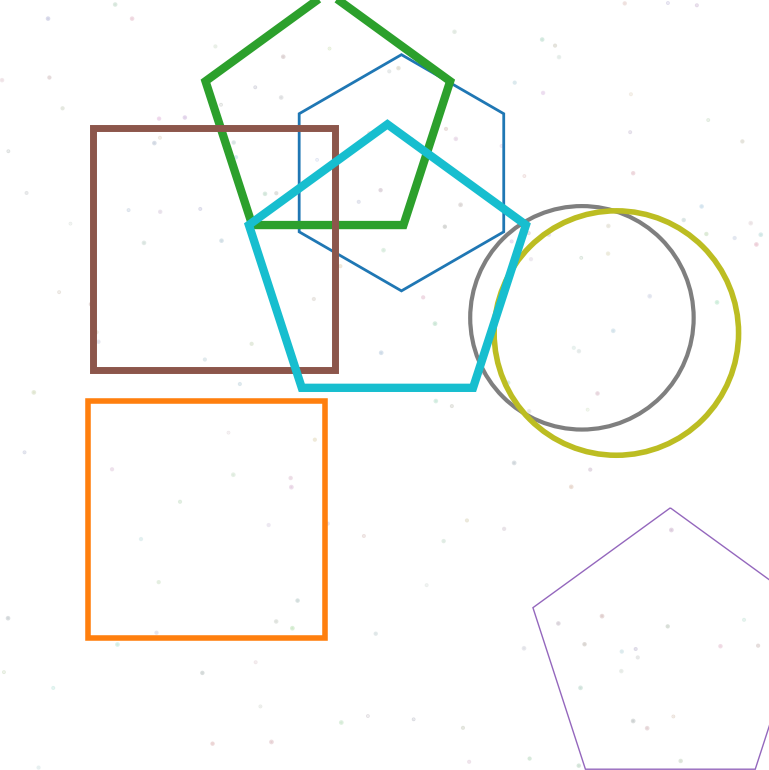[{"shape": "hexagon", "thickness": 1, "radius": 0.77, "center": [0.521, 0.776]}, {"shape": "square", "thickness": 2, "radius": 0.77, "center": [0.269, 0.325]}, {"shape": "pentagon", "thickness": 3, "radius": 0.84, "center": [0.426, 0.843]}, {"shape": "pentagon", "thickness": 0.5, "radius": 0.94, "center": [0.871, 0.153]}, {"shape": "square", "thickness": 2.5, "radius": 0.78, "center": [0.278, 0.677]}, {"shape": "circle", "thickness": 1.5, "radius": 0.73, "center": [0.756, 0.587]}, {"shape": "circle", "thickness": 2, "radius": 0.79, "center": [0.8, 0.567]}, {"shape": "pentagon", "thickness": 3, "radius": 0.95, "center": [0.503, 0.649]}]